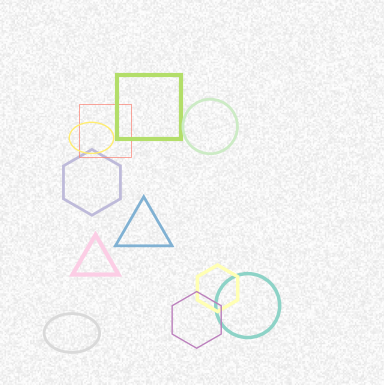[{"shape": "circle", "thickness": 2.5, "radius": 0.42, "center": [0.643, 0.206]}, {"shape": "hexagon", "thickness": 2.5, "radius": 0.3, "center": [0.565, 0.251]}, {"shape": "hexagon", "thickness": 2, "radius": 0.43, "center": [0.239, 0.526]}, {"shape": "square", "thickness": 0.5, "radius": 0.34, "center": [0.273, 0.661]}, {"shape": "triangle", "thickness": 2, "radius": 0.43, "center": [0.373, 0.404]}, {"shape": "square", "thickness": 3, "radius": 0.42, "center": [0.388, 0.722]}, {"shape": "triangle", "thickness": 3, "radius": 0.34, "center": [0.248, 0.321]}, {"shape": "oval", "thickness": 2, "radius": 0.36, "center": [0.187, 0.135]}, {"shape": "hexagon", "thickness": 1, "radius": 0.37, "center": [0.511, 0.169]}, {"shape": "circle", "thickness": 2, "radius": 0.35, "center": [0.546, 0.672]}, {"shape": "oval", "thickness": 1, "radius": 0.29, "center": [0.238, 0.642]}]